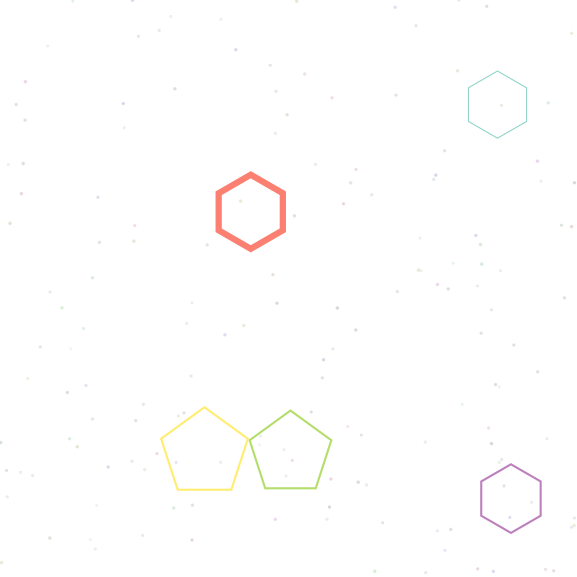[{"shape": "hexagon", "thickness": 0.5, "radius": 0.29, "center": [0.861, 0.818]}, {"shape": "hexagon", "thickness": 3, "radius": 0.32, "center": [0.434, 0.632]}, {"shape": "pentagon", "thickness": 1, "radius": 0.37, "center": [0.503, 0.214]}, {"shape": "hexagon", "thickness": 1, "radius": 0.3, "center": [0.885, 0.136]}, {"shape": "pentagon", "thickness": 1, "radius": 0.39, "center": [0.354, 0.215]}]